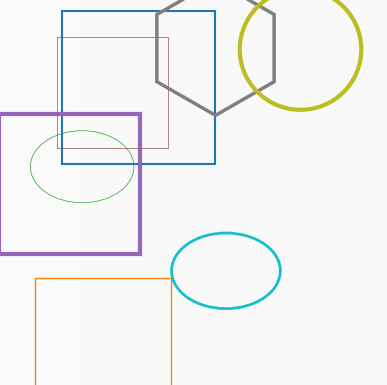[{"shape": "square", "thickness": 1.5, "radius": 0.99, "center": [0.357, 0.772]}, {"shape": "square", "thickness": 1, "radius": 0.88, "center": [0.267, 0.102]}, {"shape": "oval", "thickness": 0.5, "radius": 0.67, "center": [0.212, 0.567]}, {"shape": "square", "thickness": 3, "radius": 0.91, "center": [0.18, 0.523]}, {"shape": "square", "thickness": 0.5, "radius": 0.72, "center": [0.29, 0.76]}, {"shape": "hexagon", "thickness": 2.5, "radius": 0.87, "center": [0.556, 0.875]}, {"shape": "circle", "thickness": 3, "radius": 0.78, "center": [0.776, 0.872]}, {"shape": "oval", "thickness": 2, "radius": 0.7, "center": [0.583, 0.297]}]